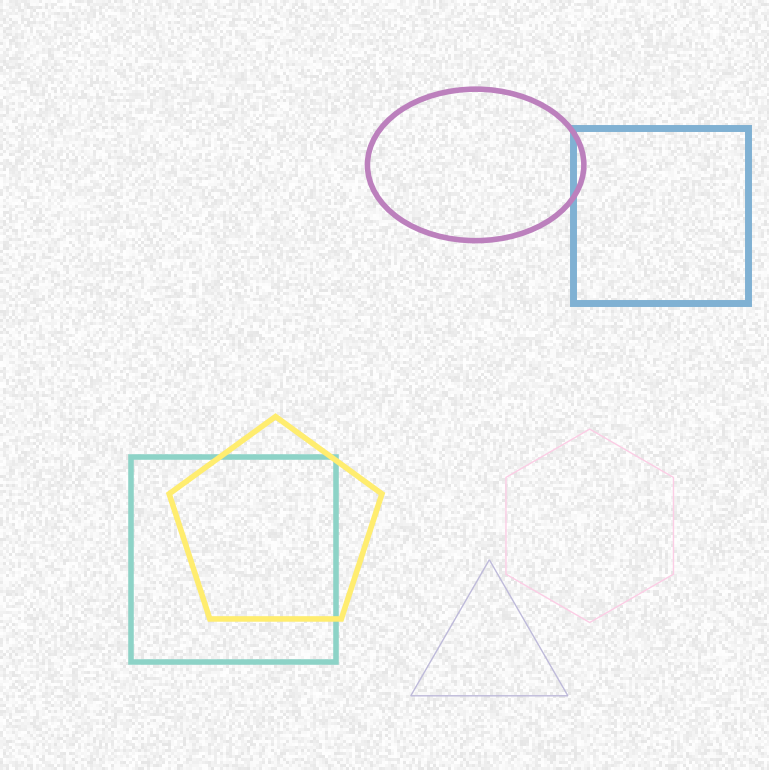[{"shape": "square", "thickness": 2, "radius": 0.67, "center": [0.304, 0.273]}, {"shape": "triangle", "thickness": 0.5, "radius": 0.59, "center": [0.635, 0.155]}, {"shape": "square", "thickness": 2.5, "radius": 0.57, "center": [0.858, 0.72]}, {"shape": "hexagon", "thickness": 0.5, "radius": 0.63, "center": [0.766, 0.317]}, {"shape": "oval", "thickness": 2, "radius": 0.7, "center": [0.618, 0.786]}, {"shape": "pentagon", "thickness": 2, "radius": 0.73, "center": [0.358, 0.314]}]